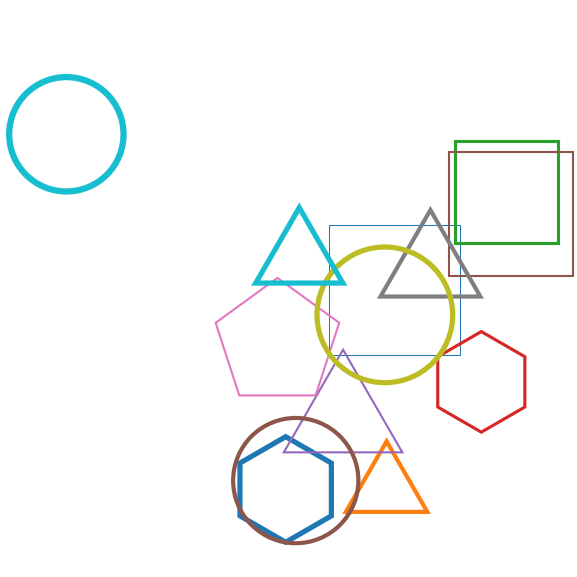[{"shape": "square", "thickness": 0.5, "radius": 0.56, "center": [0.683, 0.497]}, {"shape": "hexagon", "thickness": 2.5, "radius": 0.46, "center": [0.495, 0.152]}, {"shape": "triangle", "thickness": 2, "radius": 0.41, "center": [0.669, 0.153]}, {"shape": "square", "thickness": 1.5, "radius": 0.44, "center": [0.877, 0.666]}, {"shape": "hexagon", "thickness": 1.5, "radius": 0.44, "center": [0.833, 0.338]}, {"shape": "triangle", "thickness": 1, "radius": 0.59, "center": [0.594, 0.275]}, {"shape": "square", "thickness": 1, "radius": 0.54, "center": [0.885, 0.629]}, {"shape": "circle", "thickness": 2, "radius": 0.54, "center": [0.512, 0.167]}, {"shape": "pentagon", "thickness": 1, "radius": 0.56, "center": [0.48, 0.405]}, {"shape": "triangle", "thickness": 2, "radius": 0.5, "center": [0.745, 0.536]}, {"shape": "circle", "thickness": 2.5, "radius": 0.59, "center": [0.666, 0.454]}, {"shape": "triangle", "thickness": 2.5, "radius": 0.44, "center": [0.518, 0.553]}, {"shape": "circle", "thickness": 3, "radius": 0.5, "center": [0.115, 0.767]}]